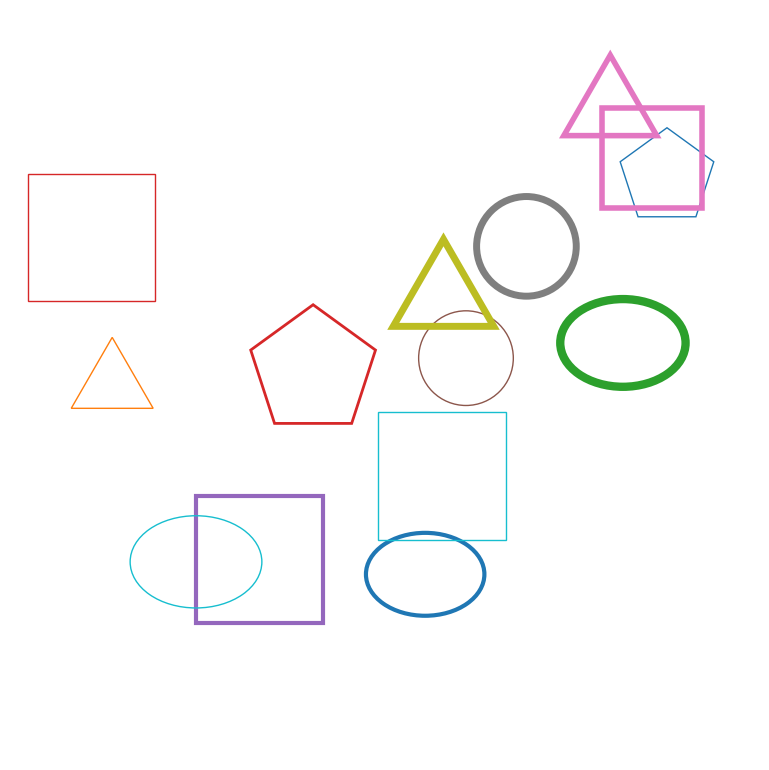[{"shape": "oval", "thickness": 1.5, "radius": 0.38, "center": [0.552, 0.254]}, {"shape": "pentagon", "thickness": 0.5, "radius": 0.32, "center": [0.866, 0.77]}, {"shape": "triangle", "thickness": 0.5, "radius": 0.31, "center": [0.146, 0.5]}, {"shape": "oval", "thickness": 3, "radius": 0.41, "center": [0.809, 0.555]}, {"shape": "square", "thickness": 0.5, "radius": 0.41, "center": [0.119, 0.691]}, {"shape": "pentagon", "thickness": 1, "radius": 0.43, "center": [0.407, 0.519]}, {"shape": "square", "thickness": 1.5, "radius": 0.41, "center": [0.337, 0.274]}, {"shape": "circle", "thickness": 0.5, "radius": 0.31, "center": [0.605, 0.535]}, {"shape": "square", "thickness": 2, "radius": 0.33, "center": [0.847, 0.795]}, {"shape": "triangle", "thickness": 2, "radius": 0.35, "center": [0.793, 0.859]}, {"shape": "circle", "thickness": 2.5, "radius": 0.32, "center": [0.684, 0.68]}, {"shape": "triangle", "thickness": 2.5, "radius": 0.38, "center": [0.576, 0.614]}, {"shape": "oval", "thickness": 0.5, "radius": 0.43, "center": [0.255, 0.27]}, {"shape": "square", "thickness": 0.5, "radius": 0.42, "center": [0.574, 0.382]}]